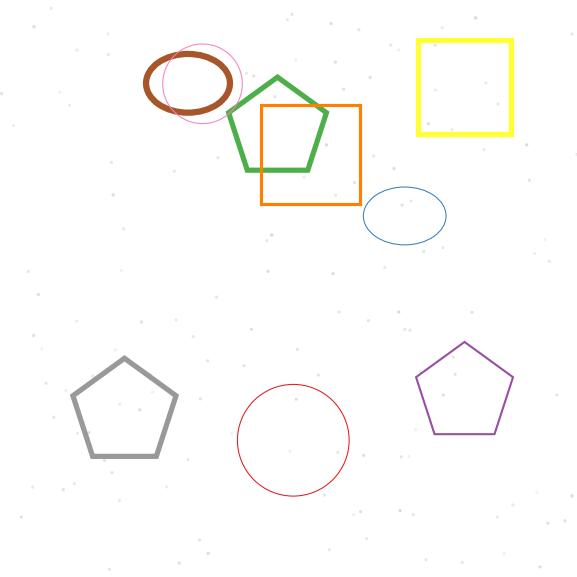[{"shape": "circle", "thickness": 0.5, "radius": 0.48, "center": [0.508, 0.237]}, {"shape": "oval", "thickness": 0.5, "radius": 0.36, "center": [0.701, 0.625]}, {"shape": "pentagon", "thickness": 2.5, "radius": 0.45, "center": [0.481, 0.776]}, {"shape": "pentagon", "thickness": 1, "radius": 0.44, "center": [0.804, 0.319]}, {"shape": "square", "thickness": 1.5, "radius": 0.43, "center": [0.537, 0.732]}, {"shape": "square", "thickness": 2.5, "radius": 0.41, "center": [0.804, 0.849]}, {"shape": "oval", "thickness": 3, "radius": 0.36, "center": [0.326, 0.855]}, {"shape": "circle", "thickness": 0.5, "radius": 0.34, "center": [0.351, 0.854]}, {"shape": "pentagon", "thickness": 2.5, "radius": 0.47, "center": [0.216, 0.285]}]